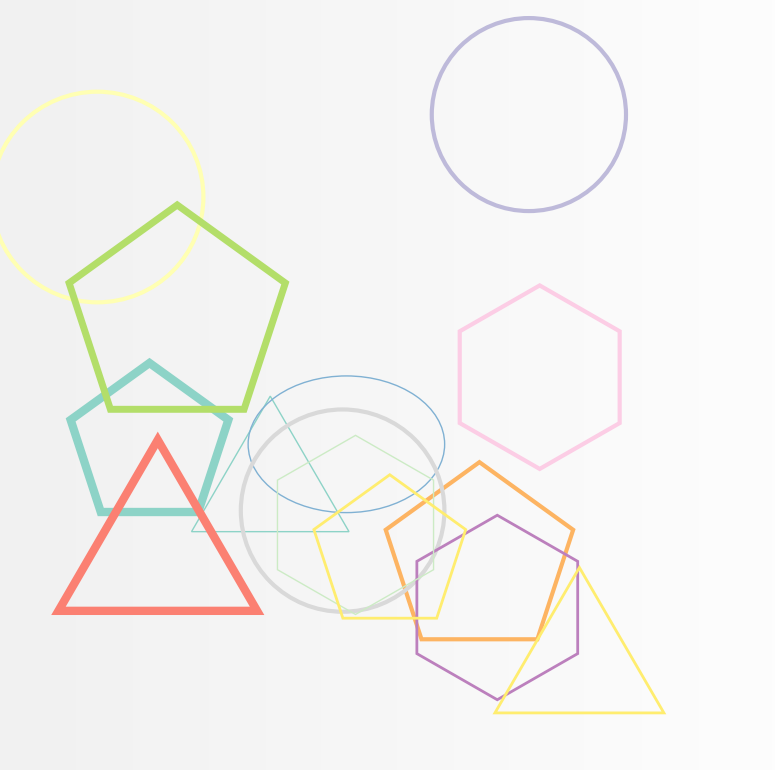[{"shape": "triangle", "thickness": 0.5, "radius": 0.59, "center": [0.349, 0.368]}, {"shape": "pentagon", "thickness": 3, "radius": 0.53, "center": [0.193, 0.422]}, {"shape": "circle", "thickness": 1.5, "radius": 0.68, "center": [0.126, 0.744]}, {"shape": "circle", "thickness": 1.5, "radius": 0.63, "center": [0.682, 0.851]}, {"shape": "triangle", "thickness": 3, "radius": 0.74, "center": [0.204, 0.281]}, {"shape": "oval", "thickness": 0.5, "radius": 0.63, "center": [0.447, 0.423]}, {"shape": "pentagon", "thickness": 1.5, "radius": 0.64, "center": [0.619, 0.273]}, {"shape": "pentagon", "thickness": 2.5, "radius": 0.73, "center": [0.229, 0.587]}, {"shape": "hexagon", "thickness": 1.5, "radius": 0.6, "center": [0.696, 0.51]}, {"shape": "circle", "thickness": 1.5, "radius": 0.66, "center": [0.442, 0.337]}, {"shape": "hexagon", "thickness": 1, "radius": 0.6, "center": [0.642, 0.211]}, {"shape": "hexagon", "thickness": 0.5, "radius": 0.58, "center": [0.459, 0.318]}, {"shape": "triangle", "thickness": 1, "radius": 0.63, "center": [0.748, 0.137]}, {"shape": "pentagon", "thickness": 1, "radius": 0.51, "center": [0.503, 0.28]}]